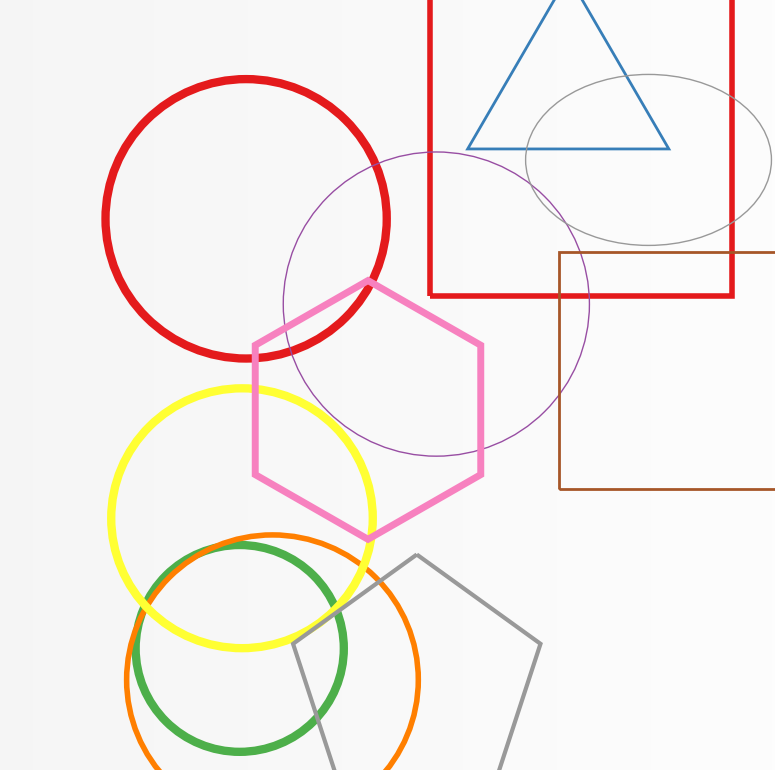[{"shape": "square", "thickness": 2, "radius": 0.97, "center": [0.75, 0.81]}, {"shape": "circle", "thickness": 3, "radius": 0.91, "center": [0.318, 0.716]}, {"shape": "triangle", "thickness": 1, "radius": 0.75, "center": [0.733, 0.881]}, {"shape": "circle", "thickness": 3, "radius": 0.67, "center": [0.309, 0.158]}, {"shape": "circle", "thickness": 0.5, "radius": 0.99, "center": [0.563, 0.605]}, {"shape": "circle", "thickness": 2, "radius": 0.94, "center": [0.352, 0.117]}, {"shape": "circle", "thickness": 3, "radius": 0.84, "center": [0.312, 0.327]}, {"shape": "square", "thickness": 1, "radius": 0.77, "center": [0.875, 0.519]}, {"shape": "hexagon", "thickness": 2.5, "radius": 0.84, "center": [0.475, 0.468]}, {"shape": "pentagon", "thickness": 1.5, "radius": 0.84, "center": [0.538, 0.112]}, {"shape": "oval", "thickness": 0.5, "radius": 0.79, "center": [0.837, 0.792]}]